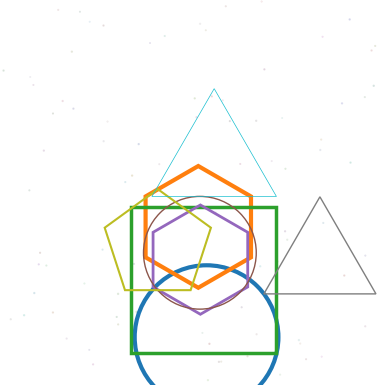[{"shape": "circle", "thickness": 3, "radius": 0.93, "center": [0.537, 0.124]}, {"shape": "hexagon", "thickness": 3, "radius": 0.79, "center": [0.515, 0.411]}, {"shape": "square", "thickness": 2.5, "radius": 0.95, "center": [0.529, 0.272]}, {"shape": "hexagon", "thickness": 2, "radius": 0.71, "center": [0.521, 0.326]}, {"shape": "circle", "thickness": 1, "radius": 0.73, "center": [0.519, 0.343]}, {"shape": "triangle", "thickness": 1, "radius": 0.84, "center": [0.831, 0.321]}, {"shape": "pentagon", "thickness": 1.5, "radius": 0.73, "center": [0.41, 0.364]}, {"shape": "triangle", "thickness": 0.5, "radius": 0.93, "center": [0.556, 0.583]}]